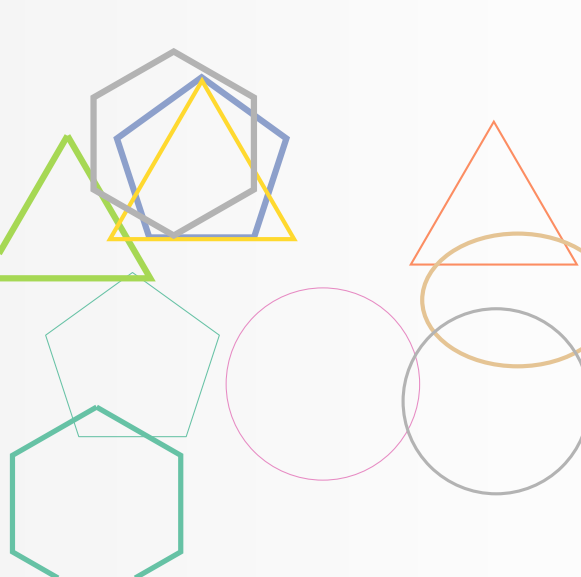[{"shape": "pentagon", "thickness": 0.5, "radius": 0.79, "center": [0.228, 0.37]}, {"shape": "hexagon", "thickness": 2.5, "radius": 0.84, "center": [0.166, 0.127]}, {"shape": "triangle", "thickness": 1, "radius": 0.82, "center": [0.85, 0.624]}, {"shape": "pentagon", "thickness": 3, "radius": 0.77, "center": [0.347, 0.712]}, {"shape": "circle", "thickness": 0.5, "radius": 0.83, "center": [0.556, 0.334]}, {"shape": "triangle", "thickness": 3, "radius": 0.82, "center": [0.116, 0.599]}, {"shape": "triangle", "thickness": 2, "radius": 0.91, "center": [0.348, 0.676]}, {"shape": "oval", "thickness": 2, "radius": 0.82, "center": [0.891, 0.48]}, {"shape": "circle", "thickness": 1.5, "radius": 0.8, "center": [0.854, 0.304]}, {"shape": "hexagon", "thickness": 3, "radius": 0.8, "center": [0.299, 0.751]}]